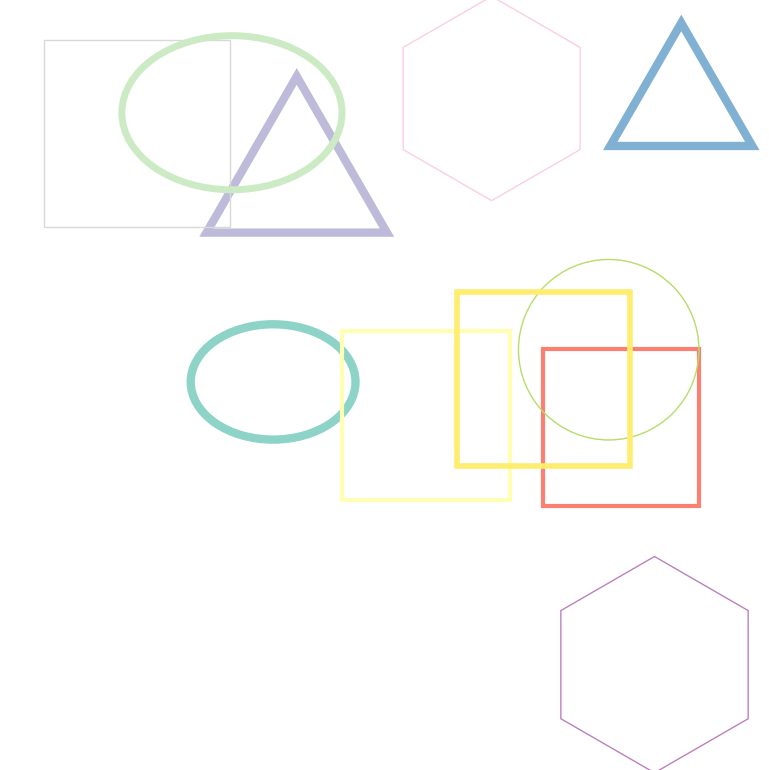[{"shape": "oval", "thickness": 3, "radius": 0.53, "center": [0.355, 0.504]}, {"shape": "square", "thickness": 1.5, "radius": 0.55, "center": [0.553, 0.461]}, {"shape": "triangle", "thickness": 3, "radius": 0.68, "center": [0.385, 0.766]}, {"shape": "square", "thickness": 1.5, "radius": 0.51, "center": [0.807, 0.445]}, {"shape": "triangle", "thickness": 3, "radius": 0.53, "center": [0.885, 0.864]}, {"shape": "circle", "thickness": 0.5, "radius": 0.59, "center": [0.791, 0.546]}, {"shape": "hexagon", "thickness": 0.5, "radius": 0.66, "center": [0.639, 0.872]}, {"shape": "square", "thickness": 0.5, "radius": 0.61, "center": [0.178, 0.826]}, {"shape": "hexagon", "thickness": 0.5, "radius": 0.7, "center": [0.85, 0.137]}, {"shape": "oval", "thickness": 2.5, "radius": 0.71, "center": [0.301, 0.854]}, {"shape": "square", "thickness": 2, "radius": 0.56, "center": [0.706, 0.508]}]